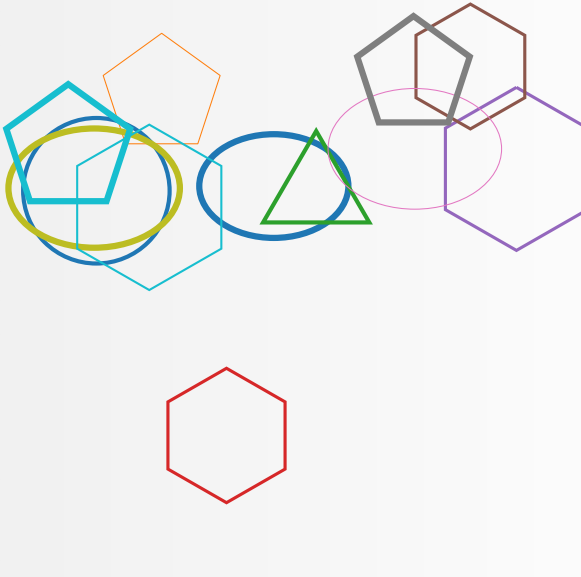[{"shape": "circle", "thickness": 2, "radius": 0.63, "center": [0.166, 0.669]}, {"shape": "oval", "thickness": 3, "radius": 0.64, "center": [0.471, 0.677]}, {"shape": "pentagon", "thickness": 0.5, "radius": 0.53, "center": [0.278, 0.836]}, {"shape": "triangle", "thickness": 2, "radius": 0.53, "center": [0.544, 0.667]}, {"shape": "hexagon", "thickness": 1.5, "radius": 0.58, "center": [0.39, 0.245]}, {"shape": "hexagon", "thickness": 1.5, "radius": 0.71, "center": [0.889, 0.707]}, {"shape": "hexagon", "thickness": 1.5, "radius": 0.54, "center": [0.809, 0.884]}, {"shape": "oval", "thickness": 0.5, "radius": 0.75, "center": [0.714, 0.741]}, {"shape": "pentagon", "thickness": 3, "radius": 0.51, "center": [0.711, 0.869]}, {"shape": "oval", "thickness": 3, "radius": 0.74, "center": [0.162, 0.673]}, {"shape": "pentagon", "thickness": 3, "radius": 0.56, "center": [0.117, 0.741]}, {"shape": "hexagon", "thickness": 1, "radius": 0.72, "center": [0.257, 0.64]}]